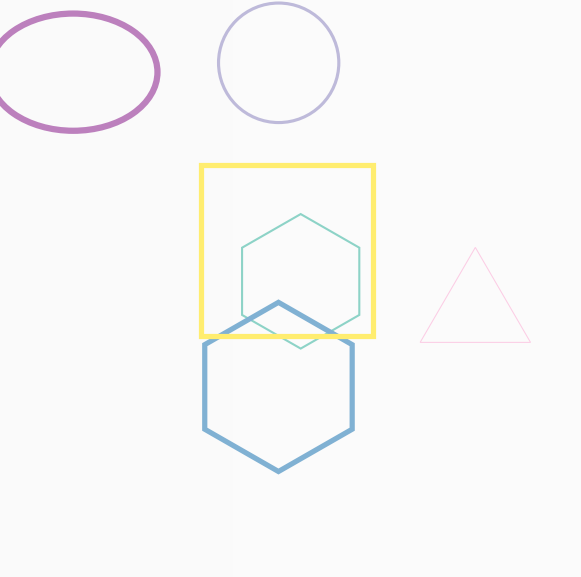[{"shape": "hexagon", "thickness": 1, "radius": 0.58, "center": [0.517, 0.512]}, {"shape": "circle", "thickness": 1.5, "radius": 0.52, "center": [0.479, 0.89]}, {"shape": "hexagon", "thickness": 2.5, "radius": 0.73, "center": [0.479, 0.329]}, {"shape": "triangle", "thickness": 0.5, "radius": 0.55, "center": [0.818, 0.461]}, {"shape": "oval", "thickness": 3, "radius": 0.72, "center": [0.126, 0.874]}, {"shape": "square", "thickness": 2.5, "radius": 0.74, "center": [0.494, 0.566]}]